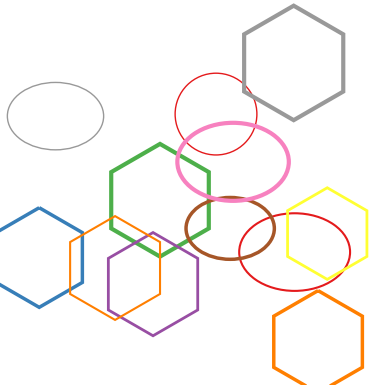[{"shape": "oval", "thickness": 1.5, "radius": 0.72, "center": [0.765, 0.345]}, {"shape": "circle", "thickness": 1, "radius": 0.53, "center": [0.561, 0.704]}, {"shape": "hexagon", "thickness": 2.5, "radius": 0.65, "center": [0.102, 0.331]}, {"shape": "hexagon", "thickness": 3, "radius": 0.73, "center": [0.416, 0.48]}, {"shape": "hexagon", "thickness": 2, "radius": 0.67, "center": [0.397, 0.262]}, {"shape": "hexagon", "thickness": 2.5, "radius": 0.66, "center": [0.826, 0.112]}, {"shape": "hexagon", "thickness": 1.5, "radius": 0.67, "center": [0.299, 0.304]}, {"shape": "hexagon", "thickness": 2, "radius": 0.6, "center": [0.85, 0.393]}, {"shape": "oval", "thickness": 2.5, "radius": 0.57, "center": [0.598, 0.407]}, {"shape": "oval", "thickness": 3, "radius": 0.72, "center": [0.605, 0.58]}, {"shape": "hexagon", "thickness": 3, "radius": 0.74, "center": [0.763, 0.837]}, {"shape": "oval", "thickness": 1, "radius": 0.63, "center": [0.144, 0.698]}]